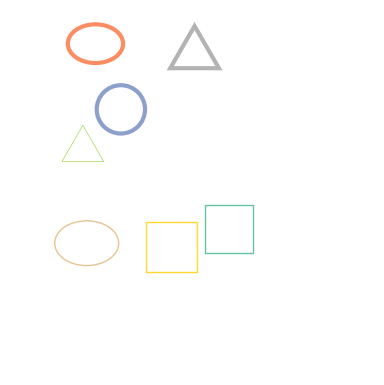[{"shape": "square", "thickness": 1, "radius": 0.31, "center": [0.595, 0.405]}, {"shape": "oval", "thickness": 3, "radius": 0.36, "center": [0.248, 0.887]}, {"shape": "circle", "thickness": 3, "radius": 0.31, "center": [0.314, 0.716]}, {"shape": "triangle", "thickness": 0.5, "radius": 0.31, "center": [0.215, 0.612]}, {"shape": "square", "thickness": 1, "radius": 0.33, "center": [0.445, 0.359]}, {"shape": "oval", "thickness": 1, "radius": 0.42, "center": [0.225, 0.368]}, {"shape": "triangle", "thickness": 3, "radius": 0.36, "center": [0.505, 0.859]}]